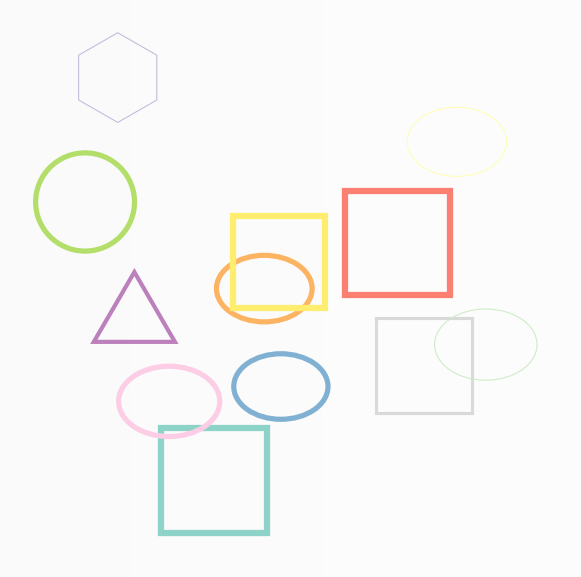[{"shape": "square", "thickness": 3, "radius": 0.46, "center": [0.369, 0.167]}, {"shape": "oval", "thickness": 0.5, "radius": 0.43, "center": [0.786, 0.754]}, {"shape": "hexagon", "thickness": 0.5, "radius": 0.39, "center": [0.203, 0.865]}, {"shape": "square", "thickness": 3, "radius": 0.45, "center": [0.683, 0.578]}, {"shape": "oval", "thickness": 2.5, "radius": 0.41, "center": [0.483, 0.33]}, {"shape": "oval", "thickness": 2.5, "radius": 0.41, "center": [0.455, 0.499]}, {"shape": "circle", "thickness": 2.5, "radius": 0.43, "center": [0.146, 0.649]}, {"shape": "oval", "thickness": 2.5, "radius": 0.44, "center": [0.291, 0.304]}, {"shape": "square", "thickness": 1.5, "radius": 0.41, "center": [0.73, 0.366]}, {"shape": "triangle", "thickness": 2, "radius": 0.4, "center": [0.231, 0.447]}, {"shape": "oval", "thickness": 0.5, "radius": 0.44, "center": [0.836, 0.402]}, {"shape": "square", "thickness": 3, "radius": 0.4, "center": [0.48, 0.546]}]